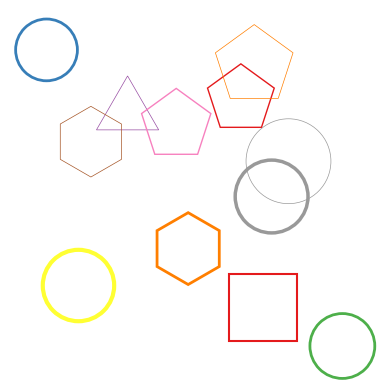[{"shape": "pentagon", "thickness": 1, "radius": 0.46, "center": [0.626, 0.743]}, {"shape": "square", "thickness": 1.5, "radius": 0.44, "center": [0.683, 0.202]}, {"shape": "circle", "thickness": 2, "radius": 0.4, "center": [0.121, 0.87]}, {"shape": "circle", "thickness": 2, "radius": 0.42, "center": [0.889, 0.101]}, {"shape": "triangle", "thickness": 0.5, "radius": 0.47, "center": [0.331, 0.709]}, {"shape": "hexagon", "thickness": 2, "radius": 0.47, "center": [0.489, 0.354]}, {"shape": "pentagon", "thickness": 0.5, "radius": 0.53, "center": [0.66, 0.83]}, {"shape": "circle", "thickness": 3, "radius": 0.46, "center": [0.204, 0.258]}, {"shape": "hexagon", "thickness": 0.5, "radius": 0.46, "center": [0.236, 0.632]}, {"shape": "pentagon", "thickness": 1, "radius": 0.47, "center": [0.458, 0.676]}, {"shape": "circle", "thickness": 0.5, "radius": 0.55, "center": [0.749, 0.581]}, {"shape": "circle", "thickness": 2.5, "radius": 0.47, "center": [0.705, 0.49]}]